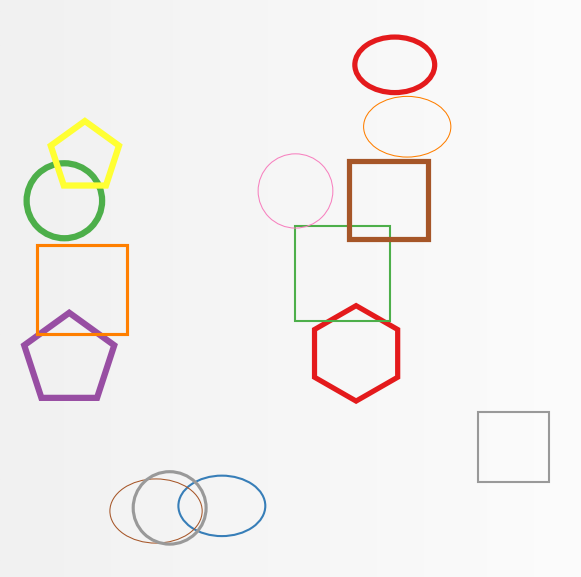[{"shape": "oval", "thickness": 2.5, "radius": 0.34, "center": [0.679, 0.887]}, {"shape": "hexagon", "thickness": 2.5, "radius": 0.41, "center": [0.613, 0.387]}, {"shape": "oval", "thickness": 1, "radius": 0.37, "center": [0.382, 0.123]}, {"shape": "square", "thickness": 1, "radius": 0.41, "center": [0.589, 0.526]}, {"shape": "circle", "thickness": 3, "radius": 0.32, "center": [0.111, 0.652]}, {"shape": "pentagon", "thickness": 3, "radius": 0.41, "center": [0.119, 0.376]}, {"shape": "square", "thickness": 1.5, "radius": 0.39, "center": [0.141, 0.498]}, {"shape": "oval", "thickness": 0.5, "radius": 0.38, "center": [0.701, 0.78]}, {"shape": "pentagon", "thickness": 3, "radius": 0.31, "center": [0.146, 0.728]}, {"shape": "oval", "thickness": 0.5, "radius": 0.4, "center": [0.268, 0.114]}, {"shape": "square", "thickness": 2.5, "radius": 0.34, "center": [0.669, 0.653]}, {"shape": "circle", "thickness": 0.5, "radius": 0.32, "center": [0.508, 0.668]}, {"shape": "circle", "thickness": 1.5, "radius": 0.31, "center": [0.292, 0.12]}, {"shape": "square", "thickness": 1, "radius": 0.3, "center": [0.884, 0.226]}]